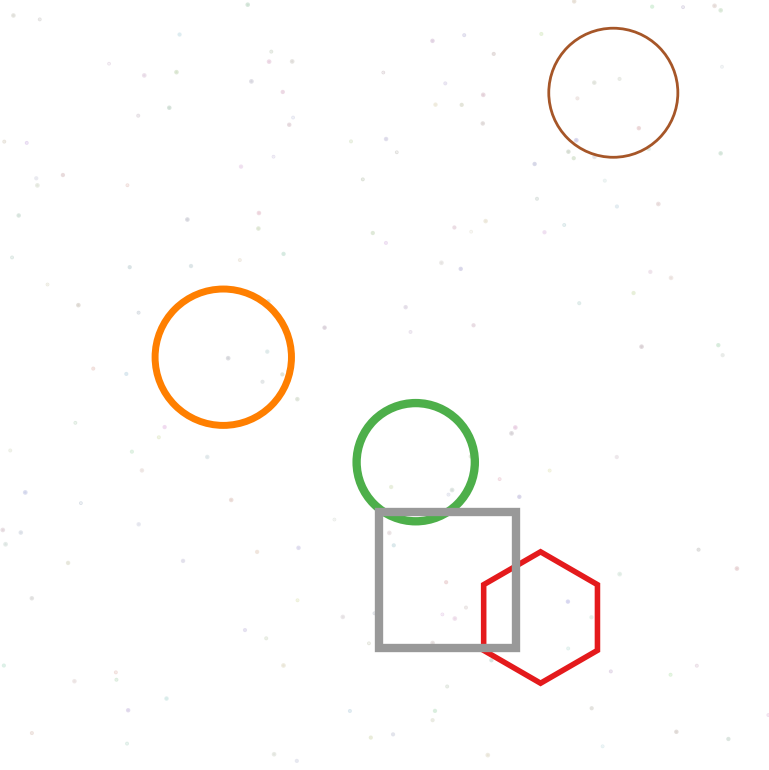[{"shape": "hexagon", "thickness": 2, "radius": 0.43, "center": [0.702, 0.198]}, {"shape": "circle", "thickness": 3, "radius": 0.38, "center": [0.54, 0.4]}, {"shape": "circle", "thickness": 2.5, "radius": 0.44, "center": [0.29, 0.536]}, {"shape": "circle", "thickness": 1, "radius": 0.42, "center": [0.797, 0.88]}, {"shape": "square", "thickness": 3, "radius": 0.44, "center": [0.581, 0.247]}]